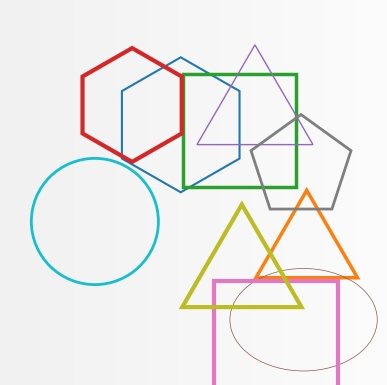[{"shape": "hexagon", "thickness": 1.5, "radius": 0.88, "center": [0.466, 0.676]}, {"shape": "triangle", "thickness": 2.5, "radius": 0.76, "center": [0.792, 0.354]}, {"shape": "square", "thickness": 2.5, "radius": 0.73, "center": [0.618, 0.661]}, {"shape": "hexagon", "thickness": 3, "radius": 0.74, "center": [0.341, 0.727]}, {"shape": "triangle", "thickness": 1, "radius": 0.86, "center": [0.658, 0.711]}, {"shape": "oval", "thickness": 0.5, "radius": 0.95, "center": [0.783, 0.17]}, {"shape": "square", "thickness": 3, "radius": 0.8, "center": [0.711, 0.111]}, {"shape": "pentagon", "thickness": 2, "radius": 0.68, "center": [0.777, 0.567]}, {"shape": "triangle", "thickness": 3, "radius": 0.89, "center": [0.624, 0.291]}, {"shape": "circle", "thickness": 2, "radius": 0.82, "center": [0.245, 0.425]}]